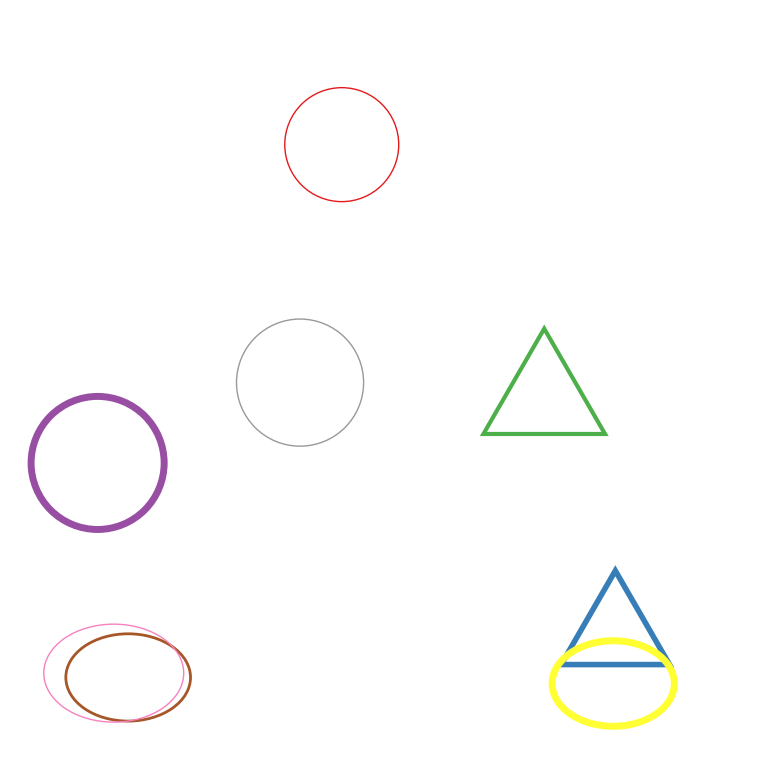[{"shape": "circle", "thickness": 0.5, "radius": 0.37, "center": [0.444, 0.812]}, {"shape": "triangle", "thickness": 2, "radius": 0.41, "center": [0.799, 0.178]}, {"shape": "triangle", "thickness": 1.5, "radius": 0.46, "center": [0.707, 0.482]}, {"shape": "circle", "thickness": 2.5, "radius": 0.43, "center": [0.127, 0.399]}, {"shape": "oval", "thickness": 2.5, "radius": 0.4, "center": [0.796, 0.112]}, {"shape": "oval", "thickness": 1, "radius": 0.4, "center": [0.166, 0.12]}, {"shape": "oval", "thickness": 0.5, "radius": 0.45, "center": [0.148, 0.126]}, {"shape": "circle", "thickness": 0.5, "radius": 0.41, "center": [0.39, 0.503]}]